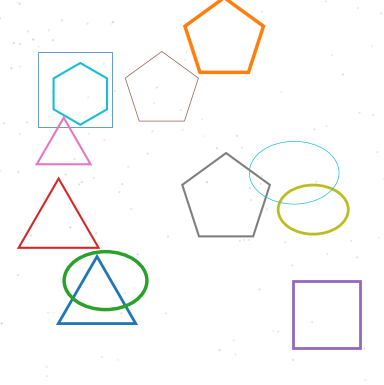[{"shape": "triangle", "thickness": 2, "radius": 0.58, "center": [0.252, 0.218]}, {"shape": "square", "thickness": 0.5, "radius": 0.48, "center": [0.195, 0.767]}, {"shape": "pentagon", "thickness": 2.5, "radius": 0.54, "center": [0.582, 0.899]}, {"shape": "oval", "thickness": 2.5, "radius": 0.54, "center": [0.274, 0.271]}, {"shape": "triangle", "thickness": 1.5, "radius": 0.6, "center": [0.152, 0.416]}, {"shape": "square", "thickness": 2, "radius": 0.43, "center": [0.848, 0.183]}, {"shape": "pentagon", "thickness": 0.5, "radius": 0.5, "center": [0.42, 0.766]}, {"shape": "triangle", "thickness": 1.5, "radius": 0.4, "center": [0.165, 0.614]}, {"shape": "pentagon", "thickness": 1.5, "radius": 0.6, "center": [0.587, 0.483]}, {"shape": "oval", "thickness": 2, "radius": 0.46, "center": [0.814, 0.456]}, {"shape": "hexagon", "thickness": 1.5, "radius": 0.4, "center": [0.209, 0.756]}, {"shape": "oval", "thickness": 0.5, "radius": 0.58, "center": [0.764, 0.551]}]